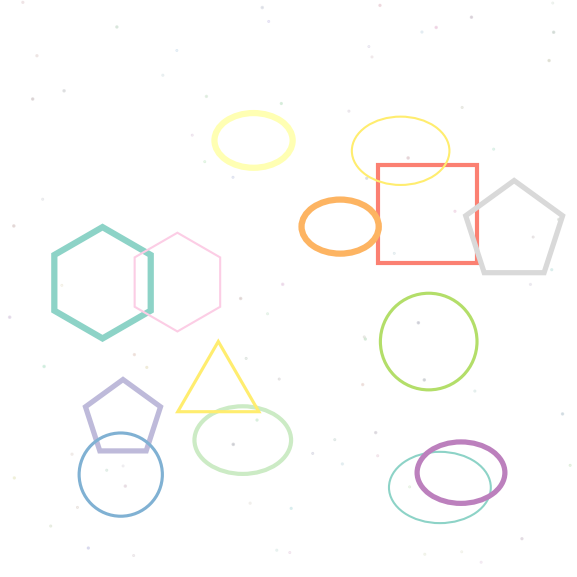[{"shape": "hexagon", "thickness": 3, "radius": 0.48, "center": [0.178, 0.509]}, {"shape": "oval", "thickness": 1, "radius": 0.44, "center": [0.762, 0.155]}, {"shape": "oval", "thickness": 3, "radius": 0.34, "center": [0.439, 0.756]}, {"shape": "pentagon", "thickness": 2.5, "radius": 0.34, "center": [0.213, 0.274]}, {"shape": "square", "thickness": 2, "radius": 0.43, "center": [0.741, 0.629]}, {"shape": "circle", "thickness": 1.5, "radius": 0.36, "center": [0.209, 0.177]}, {"shape": "oval", "thickness": 3, "radius": 0.33, "center": [0.589, 0.607]}, {"shape": "circle", "thickness": 1.5, "radius": 0.42, "center": [0.742, 0.408]}, {"shape": "hexagon", "thickness": 1, "radius": 0.43, "center": [0.307, 0.511]}, {"shape": "pentagon", "thickness": 2.5, "radius": 0.44, "center": [0.89, 0.598]}, {"shape": "oval", "thickness": 2.5, "radius": 0.38, "center": [0.798, 0.181]}, {"shape": "oval", "thickness": 2, "radius": 0.42, "center": [0.42, 0.237]}, {"shape": "triangle", "thickness": 1.5, "radius": 0.41, "center": [0.378, 0.327]}, {"shape": "oval", "thickness": 1, "radius": 0.42, "center": [0.694, 0.738]}]